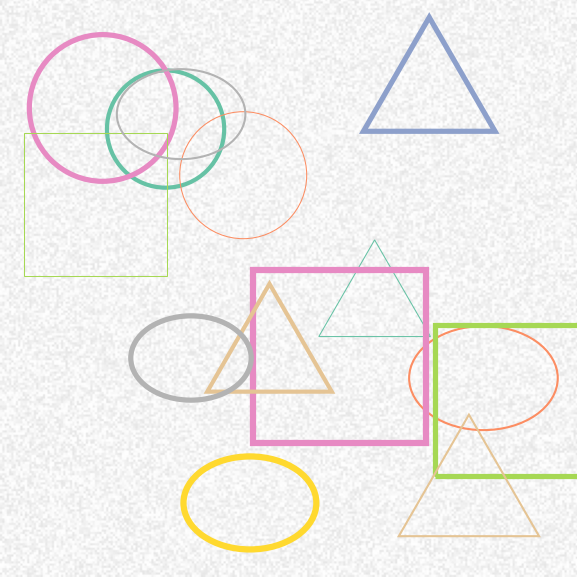[{"shape": "triangle", "thickness": 0.5, "radius": 0.56, "center": [0.649, 0.472]}, {"shape": "circle", "thickness": 2, "radius": 0.51, "center": [0.287, 0.776]}, {"shape": "circle", "thickness": 0.5, "radius": 0.55, "center": [0.421, 0.696]}, {"shape": "oval", "thickness": 1, "radius": 0.64, "center": [0.837, 0.344]}, {"shape": "triangle", "thickness": 2.5, "radius": 0.66, "center": [0.743, 0.838]}, {"shape": "circle", "thickness": 2.5, "radius": 0.64, "center": [0.178, 0.812]}, {"shape": "square", "thickness": 3, "radius": 0.75, "center": [0.587, 0.383]}, {"shape": "square", "thickness": 0.5, "radius": 0.62, "center": [0.165, 0.645]}, {"shape": "square", "thickness": 2.5, "radius": 0.65, "center": [0.883, 0.305]}, {"shape": "oval", "thickness": 3, "radius": 0.58, "center": [0.433, 0.128]}, {"shape": "triangle", "thickness": 1, "radius": 0.7, "center": [0.812, 0.141]}, {"shape": "triangle", "thickness": 2, "radius": 0.62, "center": [0.467, 0.383]}, {"shape": "oval", "thickness": 2.5, "radius": 0.52, "center": [0.331, 0.379]}, {"shape": "oval", "thickness": 1, "radius": 0.56, "center": [0.314, 0.801]}]